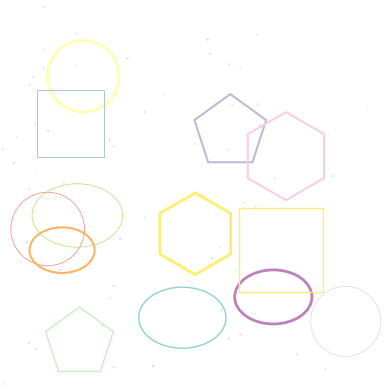[{"shape": "oval", "thickness": 1, "radius": 0.57, "center": [0.474, 0.175]}, {"shape": "circle", "thickness": 2, "radius": 0.47, "center": [0.216, 0.802]}, {"shape": "pentagon", "thickness": 1.5, "radius": 0.49, "center": [0.598, 0.658]}, {"shape": "circle", "thickness": 0.5, "radius": 0.48, "center": [0.124, 0.405]}, {"shape": "square", "thickness": 0.5, "radius": 0.43, "center": [0.184, 0.679]}, {"shape": "oval", "thickness": 1.5, "radius": 0.42, "center": [0.161, 0.35]}, {"shape": "oval", "thickness": 0.5, "radius": 0.59, "center": [0.201, 0.44]}, {"shape": "hexagon", "thickness": 1.5, "radius": 0.57, "center": [0.743, 0.595]}, {"shape": "circle", "thickness": 0.5, "radius": 0.46, "center": [0.898, 0.165]}, {"shape": "oval", "thickness": 2, "radius": 0.5, "center": [0.71, 0.229]}, {"shape": "pentagon", "thickness": 1, "radius": 0.46, "center": [0.206, 0.11]}, {"shape": "hexagon", "thickness": 2, "radius": 0.53, "center": [0.507, 0.393]}, {"shape": "square", "thickness": 1, "radius": 0.54, "center": [0.73, 0.35]}]